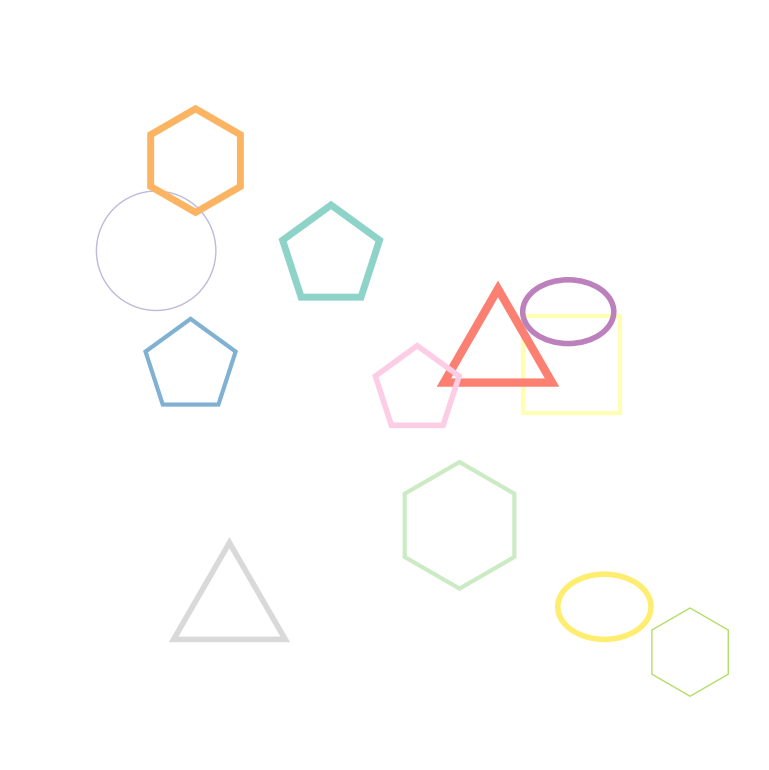[{"shape": "pentagon", "thickness": 2.5, "radius": 0.33, "center": [0.43, 0.668]}, {"shape": "square", "thickness": 1.5, "radius": 0.31, "center": [0.743, 0.527]}, {"shape": "circle", "thickness": 0.5, "radius": 0.39, "center": [0.203, 0.674]}, {"shape": "triangle", "thickness": 3, "radius": 0.41, "center": [0.647, 0.544]}, {"shape": "pentagon", "thickness": 1.5, "radius": 0.31, "center": [0.248, 0.524]}, {"shape": "hexagon", "thickness": 2.5, "radius": 0.34, "center": [0.254, 0.791]}, {"shape": "hexagon", "thickness": 0.5, "radius": 0.29, "center": [0.896, 0.153]}, {"shape": "pentagon", "thickness": 2, "radius": 0.29, "center": [0.542, 0.494]}, {"shape": "triangle", "thickness": 2, "radius": 0.42, "center": [0.298, 0.211]}, {"shape": "oval", "thickness": 2, "radius": 0.3, "center": [0.738, 0.595]}, {"shape": "hexagon", "thickness": 1.5, "radius": 0.41, "center": [0.597, 0.318]}, {"shape": "oval", "thickness": 2, "radius": 0.3, "center": [0.785, 0.212]}]